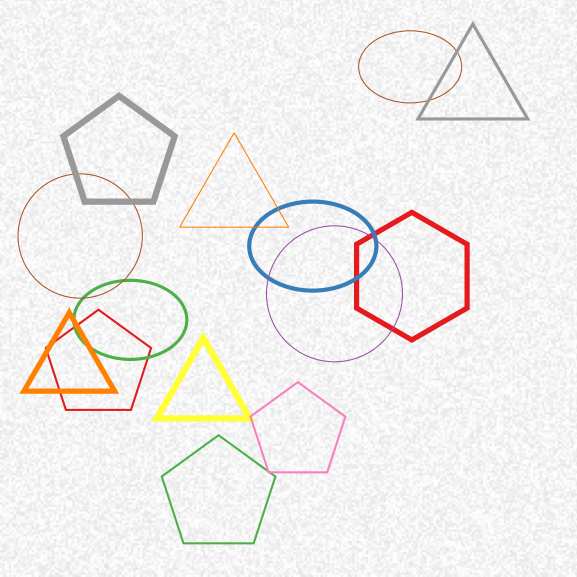[{"shape": "pentagon", "thickness": 1, "radius": 0.48, "center": [0.17, 0.367]}, {"shape": "hexagon", "thickness": 2.5, "radius": 0.55, "center": [0.713, 0.521]}, {"shape": "oval", "thickness": 2, "radius": 0.55, "center": [0.542, 0.573]}, {"shape": "oval", "thickness": 1.5, "radius": 0.49, "center": [0.226, 0.445]}, {"shape": "pentagon", "thickness": 1, "radius": 0.52, "center": [0.378, 0.142]}, {"shape": "circle", "thickness": 0.5, "radius": 0.59, "center": [0.579, 0.49]}, {"shape": "triangle", "thickness": 0.5, "radius": 0.54, "center": [0.405, 0.66]}, {"shape": "triangle", "thickness": 2.5, "radius": 0.45, "center": [0.12, 0.367]}, {"shape": "triangle", "thickness": 3, "radius": 0.47, "center": [0.352, 0.321]}, {"shape": "circle", "thickness": 0.5, "radius": 0.54, "center": [0.139, 0.59]}, {"shape": "oval", "thickness": 0.5, "radius": 0.45, "center": [0.71, 0.883]}, {"shape": "pentagon", "thickness": 1, "radius": 0.43, "center": [0.516, 0.251]}, {"shape": "triangle", "thickness": 1.5, "radius": 0.55, "center": [0.819, 0.848]}, {"shape": "pentagon", "thickness": 3, "radius": 0.51, "center": [0.206, 0.732]}]